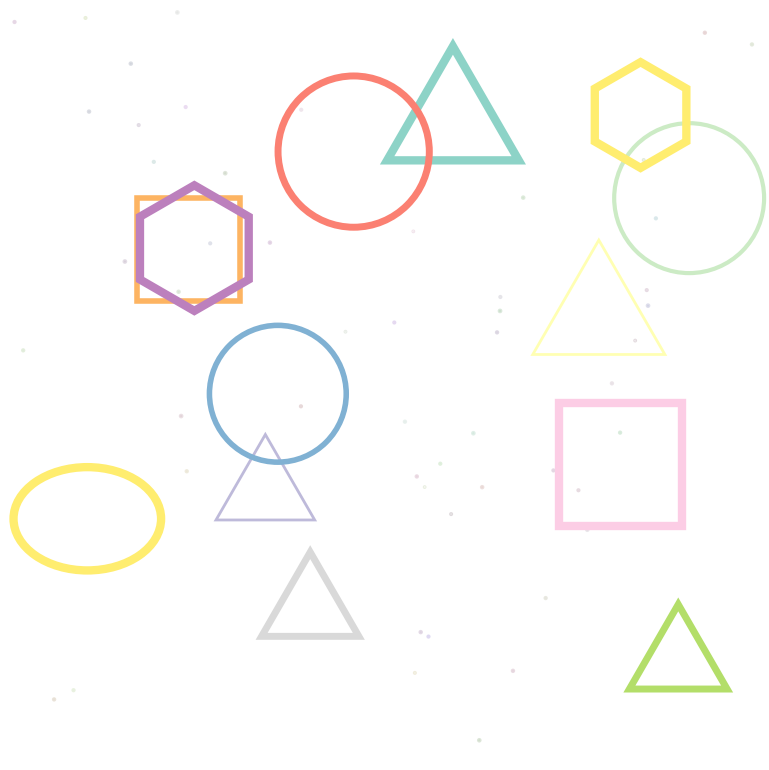[{"shape": "triangle", "thickness": 3, "radius": 0.49, "center": [0.588, 0.841]}, {"shape": "triangle", "thickness": 1, "radius": 0.5, "center": [0.778, 0.589]}, {"shape": "triangle", "thickness": 1, "radius": 0.37, "center": [0.345, 0.362]}, {"shape": "circle", "thickness": 2.5, "radius": 0.49, "center": [0.459, 0.803]}, {"shape": "circle", "thickness": 2, "radius": 0.44, "center": [0.361, 0.489]}, {"shape": "square", "thickness": 2, "radius": 0.33, "center": [0.245, 0.676]}, {"shape": "triangle", "thickness": 2.5, "radius": 0.37, "center": [0.881, 0.142]}, {"shape": "square", "thickness": 3, "radius": 0.4, "center": [0.806, 0.397]}, {"shape": "triangle", "thickness": 2.5, "radius": 0.36, "center": [0.403, 0.21]}, {"shape": "hexagon", "thickness": 3, "radius": 0.41, "center": [0.252, 0.678]}, {"shape": "circle", "thickness": 1.5, "radius": 0.49, "center": [0.895, 0.743]}, {"shape": "hexagon", "thickness": 3, "radius": 0.34, "center": [0.832, 0.851]}, {"shape": "oval", "thickness": 3, "radius": 0.48, "center": [0.113, 0.326]}]